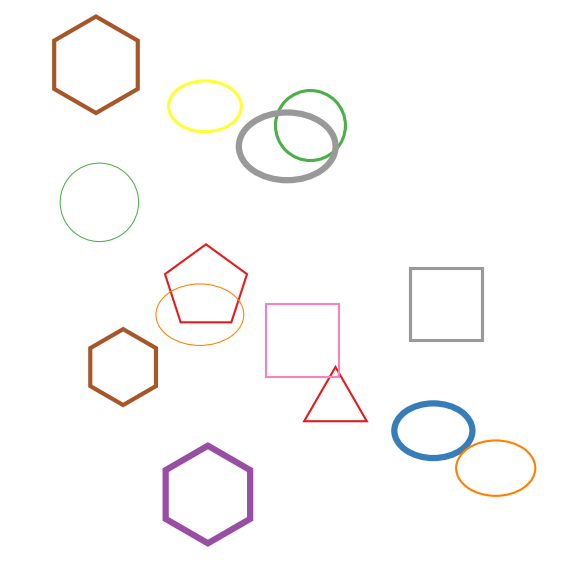[{"shape": "triangle", "thickness": 1, "radius": 0.31, "center": [0.581, 0.301]}, {"shape": "pentagon", "thickness": 1, "radius": 0.37, "center": [0.357, 0.501]}, {"shape": "oval", "thickness": 3, "radius": 0.34, "center": [0.75, 0.253]}, {"shape": "circle", "thickness": 0.5, "radius": 0.34, "center": [0.172, 0.649]}, {"shape": "circle", "thickness": 1.5, "radius": 0.3, "center": [0.538, 0.782]}, {"shape": "hexagon", "thickness": 3, "radius": 0.42, "center": [0.36, 0.143]}, {"shape": "oval", "thickness": 1, "radius": 0.34, "center": [0.858, 0.189]}, {"shape": "oval", "thickness": 0.5, "radius": 0.38, "center": [0.346, 0.454]}, {"shape": "oval", "thickness": 1.5, "radius": 0.31, "center": [0.355, 0.815]}, {"shape": "hexagon", "thickness": 2, "radius": 0.42, "center": [0.166, 0.887]}, {"shape": "hexagon", "thickness": 2, "radius": 0.33, "center": [0.213, 0.363]}, {"shape": "square", "thickness": 1, "radius": 0.32, "center": [0.523, 0.41]}, {"shape": "oval", "thickness": 3, "radius": 0.42, "center": [0.497, 0.746]}, {"shape": "square", "thickness": 1.5, "radius": 0.31, "center": [0.772, 0.472]}]